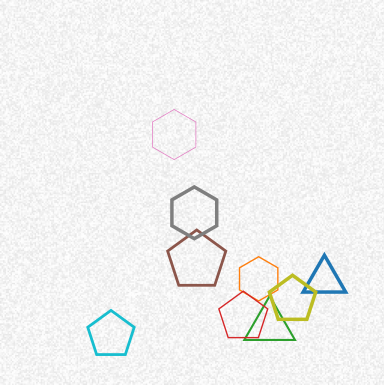[{"shape": "triangle", "thickness": 2.5, "radius": 0.32, "center": [0.843, 0.273]}, {"shape": "hexagon", "thickness": 1, "radius": 0.29, "center": [0.672, 0.276]}, {"shape": "triangle", "thickness": 1.5, "radius": 0.38, "center": [0.7, 0.155]}, {"shape": "pentagon", "thickness": 1, "radius": 0.33, "center": [0.632, 0.177]}, {"shape": "pentagon", "thickness": 2, "radius": 0.4, "center": [0.511, 0.323]}, {"shape": "hexagon", "thickness": 0.5, "radius": 0.33, "center": [0.452, 0.651]}, {"shape": "hexagon", "thickness": 2.5, "radius": 0.34, "center": [0.505, 0.447]}, {"shape": "pentagon", "thickness": 2.5, "radius": 0.32, "center": [0.76, 0.222]}, {"shape": "pentagon", "thickness": 2, "radius": 0.32, "center": [0.288, 0.13]}]